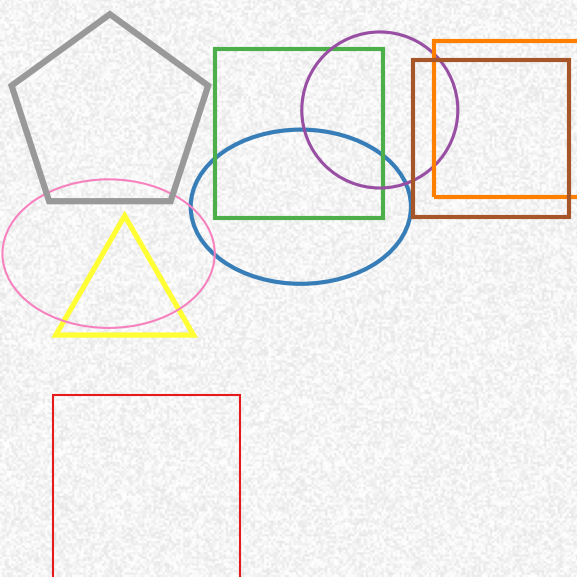[{"shape": "square", "thickness": 1, "radius": 0.81, "center": [0.254, 0.154]}, {"shape": "oval", "thickness": 2, "radius": 0.95, "center": [0.521, 0.641]}, {"shape": "square", "thickness": 2, "radius": 0.73, "center": [0.518, 0.768]}, {"shape": "circle", "thickness": 1.5, "radius": 0.68, "center": [0.658, 0.809]}, {"shape": "square", "thickness": 2, "radius": 0.68, "center": [0.886, 0.793]}, {"shape": "triangle", "thickness": 2.5, "radius": 0.69, "center": [0.216, 0.488]}, {"shape": "square", "thickness": 2, "radius": 0.68, "center": [0.85, 0.76]}, {"shape": "oval", "thickness": 1, "radius": 0.92, "center": [0.188, 0.56]}, {"shape": "pentagon", "thickness": 3, "radius": 0.89, "center": [0.19, 0.796]}]